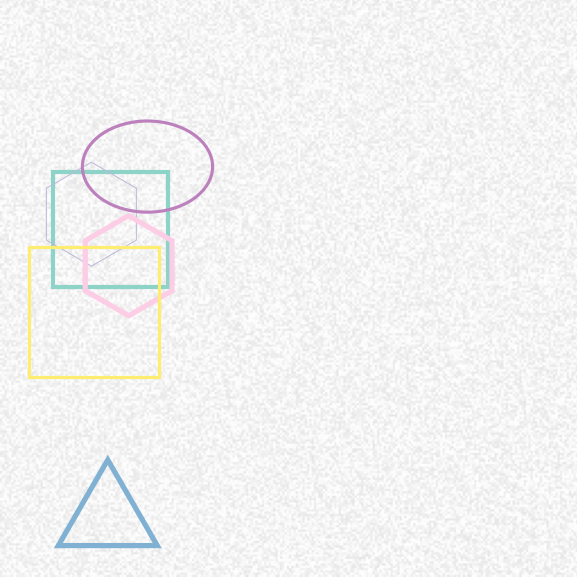[{"shape": "square", "thickness": 2, "radius": 0.5, "center": [0.191, 0.602]}, {"shape": "hexagon", "thickness": 0.5, "radius": 0.45, "center": [0.158, 0.628]}, {"shape": "triangle", "thickness": 2.5, "radius": 0.49, "center": [0.187, 0.104]}, {"shape": "hexagon", "thickness": 2.5, "radius": 0.43, "center": [0.223, 0.539]}, {"shape": "oval", "thickness": 1.5, "radius": 0.56, "center": [0.255, 0.711]}, {"shape": "square", "thickness": 1.5, "radius": 0.56, "center": [0.163, 0.46]}]